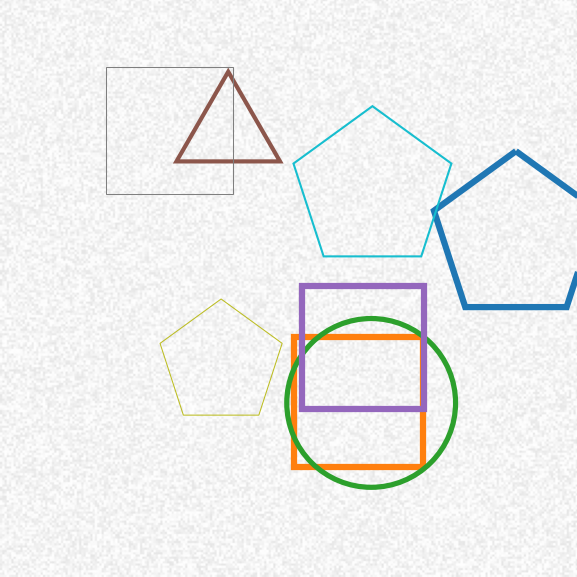[{"shape": "pentagon", "thickness": 3, "radius": 0.75, "center": [0.893, 0.588]}, {"shape": "square", "thickness": 3, "radius": 0.56, "center": [0.62, 0.303]}, {"shape": "circle", "thickness": 2.5, "radius": 0.73, "center": [0.643, 0.301]}, {"shape": "square", "thickness": 3, "radius": 0.53, "center": [0.629, 0.397]}, {"shape": "triangle", "thickness": 2, "radius": 0.52, "center": [0.395, 0.771]}, {"shape": "square", "thickness": 0.5, "radius": 0.55, "center": [0.293, 0.773]}, {"shape": "pentagon", "thickness": 0.5, "radius": 0.56, "center": [0.383, 0.37]}, {"shape": "pentagon", "thickness": 1, "radius": 0.72, "center": [0.645, 0.672]}]